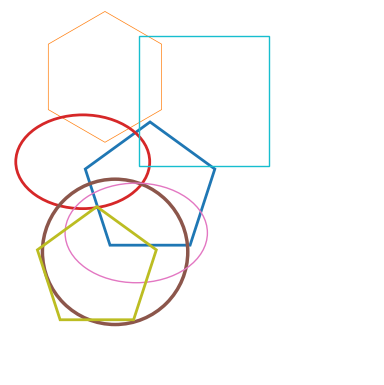[{"shape": "pentagon", "thickness": 2, "radius": 0.88, "center": [0.39, 0.506]}, {"shape": "hexagon", "thickness": 0.5, "radius": 0.85, "center": [0.273, 0.8]}, {"shape": "oval", "thickness": 2, "radius": 0.87, "center": [0.215, 0.58]}, {"shape": "circle", "thickness": 2.5, "radius": 0.94, "center": [0.299, 0.346]}, {"shape": "oval", "thickness": 1, "radius": 0.92, "center": [0.354, 0.395]}, {"shape": "pentagon", "thickness": 2, "radius": 0.81, "center": [0.252, 0.301]}, {"shape": "square", "thickness": 1, "radius": 0.84, "center": [0.531, 0.737]}]